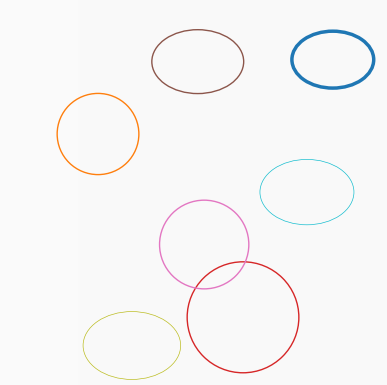[{"shape": "oval", "thickness": 2.5, "radius": 0.53, "center": [0.859, 0.845]}, {"shape": "circle", "thickness": 1, "radius": 0.53, "center": [0.253, 0.652]}, {"shape": "circle", "thickness": 1, "radius": 0.72, "center": [0.627, 0.176]}, {"shape": "oval", "thickness": 1, "radius": 0.59, "center": [0.51, 0.84]}, {"shape": "circle", "thickness": 1, "radius": 0.58, "center": [0.527, 0.365]}, {"shape": "oval", "thickness": 0.5, "radius": 0.63, "center": [0.34, 0.103]}, {"shape": "oval", "thickness": 0.5, "radius": 0.61, "center": [0.792, 0.501]}]